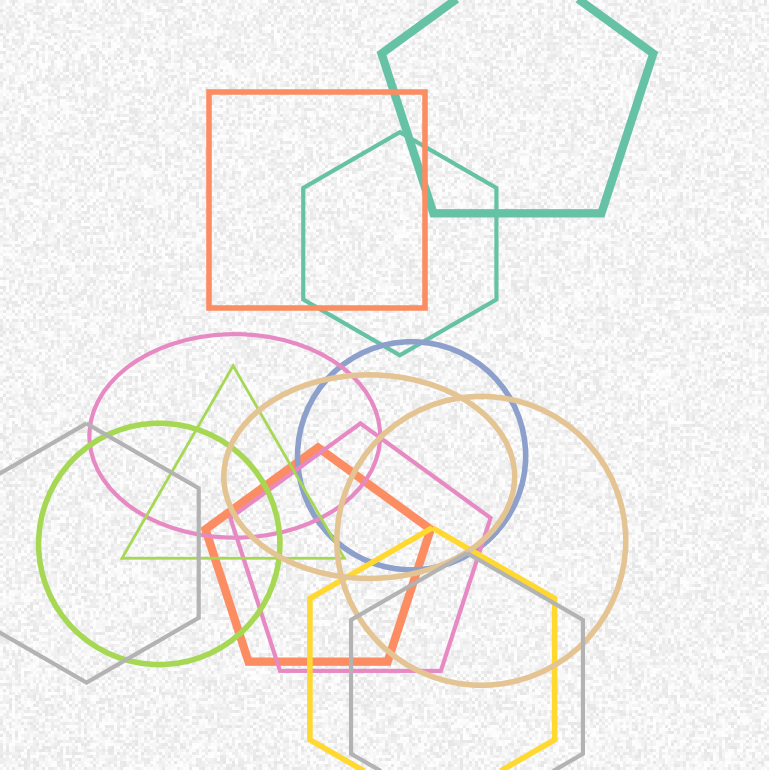[{"shape": "hexagon", "thickness": 1.5, "radius": 0.72, "center": [0.519, 0.683]}, {"shape": "pentagon", "thickness": 3, "radius": 0.93, "center": [0.672, 0.873]}, {"shape": "pentagon", "thickness": 3, "radius": 0.77, "center": [0.413, 0.265]}, {"shape": "square", "thickness": 2, "radius": 0.7, "center": [0.412, 0.74]}, {"shape": "circle", "thickness": 2, "radius": 0.74, "center": [0.535, 0.408]}, {"shape": "pentagon", "thickness": 1.5, "radius": 0.89, "center": [0.468, 0.272]}, {"shape": "oval", "thickness": 1.5, "radius": 0.94, "center": [0.305, 0.434]}, {"shape": "triangle", "thickness": 1, "radius": 0.83, "center": [0.303, 0.358]}, {"shape": "circle", "thickness": 2, "radius": 0.78, "center": [0.207, 0.294]}, {"shape": "hexagon", "thickness": 2, "radius": 0.92, "center": [0.561, 0.131]}, {"shape": "oval", "thickness": 2, "radius": 0.94, "center": [0.48, 0.381]}, {"shape": "circle", "thickness": 2, "radius": 0.94, "center": [0.625, 0.298]}, {"shape": "hexagon", "thickness": 1.5, "radius": 0.84, "center": [0.112, 0.282]}, {"shape": "hexagon", "thickness": 1.5, "radius": 0.87, "center": [0.606, 0.108]}]